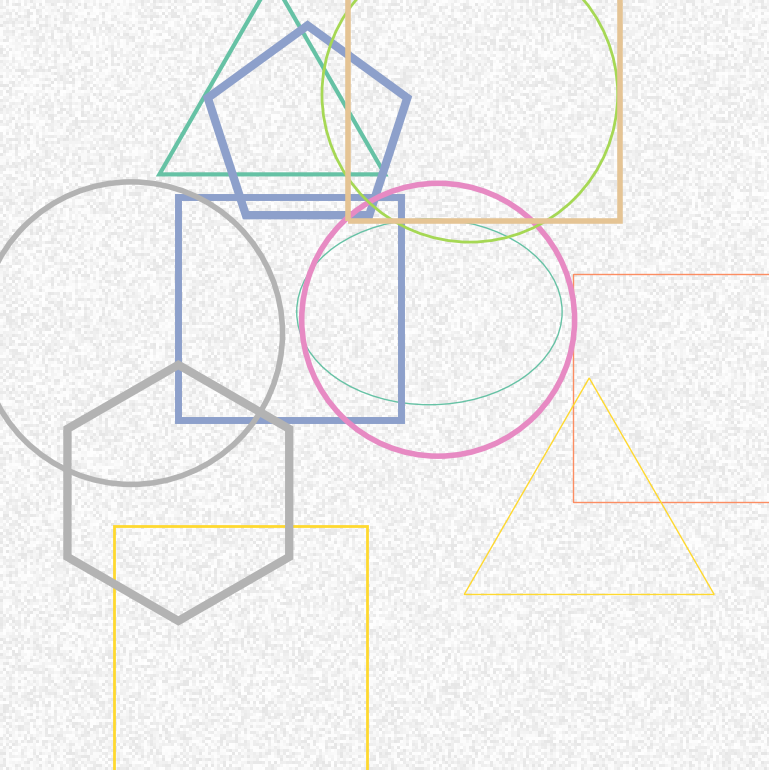[{"shape": "triangle", "thickness": 1.5, "radius": 0.85, "center": [0.353, 0.858]}, {"shape": "oval", "thickness": 0.5, "radius": 0.86, "center": [0.558, 0.595]}, {"shape": "square", "thickness": 0.5, "radius": 0.74, "center": [0.892, 0.496]}, {"shape": "pentagon", "thickness": 3, "radius": 0.68, "center": [0.399, 0.831]}, {"shape": "square", "thickness": 2.5, "radius": 0.72, "center": [0.376, 0.599]}, {"shape": "circle", "thickness": 2, "radius": 0.89, "center": [0.569, 0.585]}, {"shape": "circle", "thickness": 1, "radius": 0.96, "center": [0.61, 0.878]}, {"shape": "triangle", "thickness": 0.5, "radius": 0.94, "center": [0.765, 0.322]}, {"shape": "square", "thickness": 1, "radius": 0.82, "center": [0.313, 0.153]}, {"shape": "square", "thickness": 2, "radius": 0.88, "center": [0.628, 0.889]}, {"shape": "circle", "thickness": 2, "radius": 0.98, "center": [0.17, 0.567]}, {"shape": "hexagon", "thickness": 3, "radius": 0.83, "center": [0.232, 0.36]}]